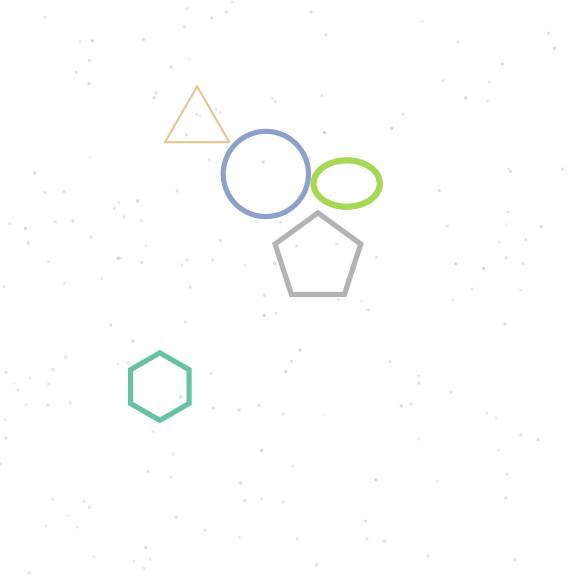[{"shape": "hexagon", "thickness": 2.5, "radius": 0.29, "center": [0.277, 0.33]}, {"shape": "circle", "thickness": 2.5, "radius": 0.37, "center": [0.46, 0.698]}, {"shape": "oval", "thickness": 3, "radius": 0.29, "center": [0.6, 0.681]}, {"shape": "triangle", "thickness": 1, "radius": 0.32, "center": [0.341, 0.785]}, {"shape": "pentagon", "thickness": 2.5, "radius": 0.39, "center": [0.551, 0.552]}]